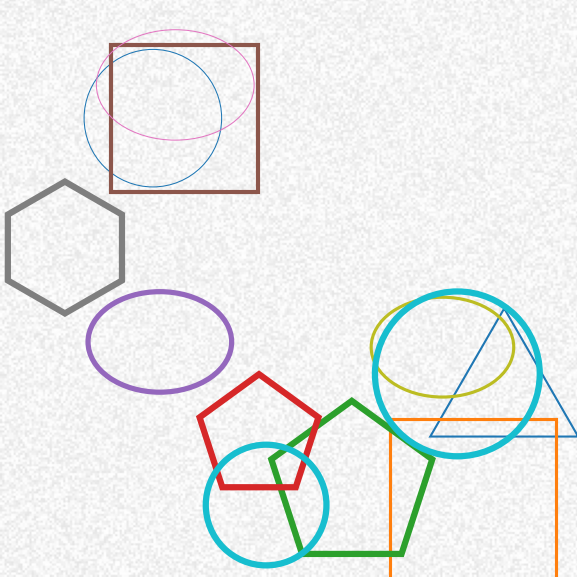[{"shape": "circle", "thickness": 0.5, "radius": 0.6, "center": [0.265, 0.795]}, {"shape": "triangle", "thickness": 1, "radius": 0.74, "center": [0.873, 0.317]}, {"shape": "square", "thickness": 1.5, "radius": 0.72, "center": [0.819, 0.13]}, {"shape": "pentagon", "thickness": 3, "radius": 0.73, "center": [0.609, 0.158]}, {"shape": "pentagon", "thickness": 3, "radius": 0.54, "center": [0.449, 0.243]}, {"shape": "oval", "thickness": 2.5, "radius": 0.62, "center": [0.277, 0.407]}, {"shape": "square", "thickness": 2, "radius": 0.64, "center": [0.32, 0.794]}, {"shape": "oval", "thickness": 0.5, "radius": 0.68, "center": [0.303, 0.852]}, {"shape": "hexagon", "thickness": 3, "radius": 0.57, "center": [0.112, 0.571]}, {"shape": "oval", "thickness": 1.5, "radius": 0.62, "center": [0.766, 0.398]}, {"shape": "circle", "thickness": 3, "radius": 0.52, "center": [0.461, 0.125]}, {"shape": "circle", "thickness": 3, "radius": 0.71, "center": [0.792, 0.352]}]